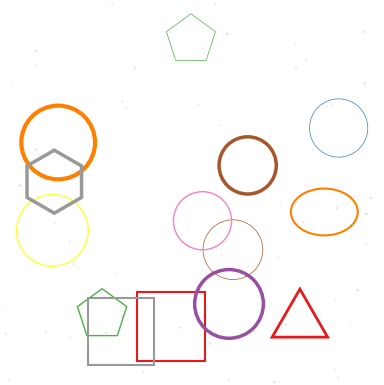[{"shape": "triangle", "thickness": 2, "radius": 0.42, "center": [0.779, 0.166]}, {"shape": "square", "thickness": 1.5, "radius": 0.44, "center": [0.444, 0.152]}, {"shape": "circle", "thickness": 0.5, "radius": 0.38, "center": [0.88, 0.668]}, {"shape": "pentagon", "thickness": 1, "radius": 0.34, "center": [0.265, 0.183]}, {"shape": "pentagon", "thickness": 0.5, "radius": 0.34, "center": [0.496, 0.897]}, {"shape": "circle", "thickness": 2.5, "radius": 0.45, "center": [0.595, 0.211]}, {"shape": "oval", "thickness": 1.5, "radius": 0.43, "center": [0.842, 0.449]}, {"shape": "circle", "thickness": 3, "radius": 0.48, "center": [0.151, 0.63]}, {"shape": "circle", "thickness": 1, "radius": 0.47, "center": [0.136, 0.401]}, {"shape": "circle", "thickness": 0.5, "radius": 0.39, "center": [0.605, 0.351]}, {"shape": "circle", "thickness": 2.5, "radius": 0.37, "center": [0.643, 0.57]}, {"shape": "circle", "thickness": 1, "radius": 0.38, "center": [0.526, 0.427]}, {"shape": "square", "thickness": 1.5, "radius": 0.43, "center": [0.314, 0.139]}, {"shape": "hexagon", "thickness": 2.5, "radius": 0.41, "center": [0.141, 0.528]}]